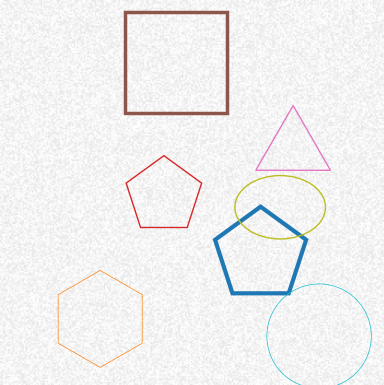[{"shape": "pentagon", "thickness": 3, "radius": 0.62, "center": [0.677, 0.339]}, {"shape": "hexagon", "thickness": 0.5, "radius": 0.63, "center": [0.26, 0.172]}, {"shape": "pentagon", "thickness": 1, "radius": 0.52, "center": [0.426, 0.493]}, {"shape": "square", "thickness": 2.5, "radius": 0.66, "center": [0.457, 0.838]}, {"shape": "triangle", "thickness": 1, "radius": 0.56, "center": [0.761, 0.614]}, {"shape": "oval", "thickness": 1, "radius": 0.59, "center": [0.728, 0.462]}, {"shape": "circle", "thickness": 0.5, "radius": 0.68, "center": [0.829, 0.127]}]